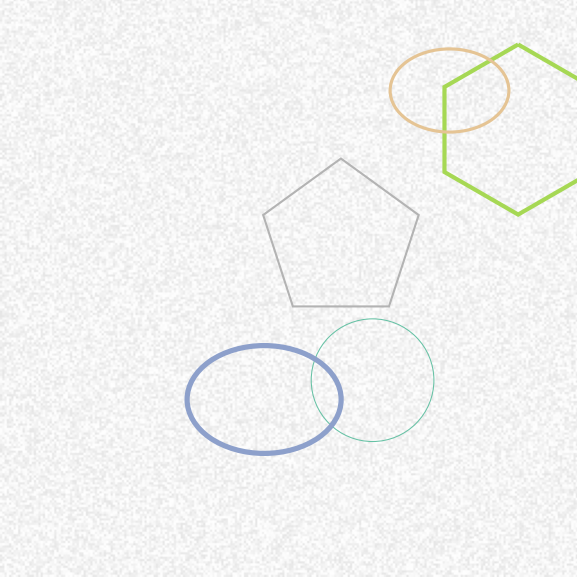[{"shape": "circle", "thickness": 0.5, "radius": 0.53, "center": [0.645, 0.341]}, {"shape": "oval", "thickness": 2.5, "radius": 0.67, "center": [0.457, 0.307]}, {"shape": "hexagon", "thickness": 2, "radius": 0.74, "center": [0.897, 0.775]}, {"shape": "oval", "thickness": 1.5, "radius": 0.51, "center": [0.778, 0.842]}, {"shape": "pentagon", "thickness": 1, "radius": 0.71, "center": [0.59, 0.583]}]